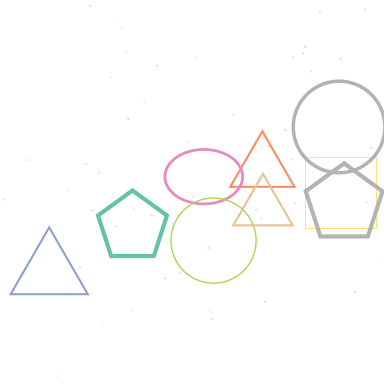[{"shape": "pentagon", "thickness": 3, "radius": 0.47, "center": [0.344, 0.411]}, {"shape": "triangle", "thickness": 1.5, "radius": 0.48, "center": [0.681, 0.563]}, {"shape": "triangle", "thickness": 1.5, "radius": 0.58, "center": [0.128, 0.294]}, {"shape": "oval", "thickness": 2, "radius": 0.51, "center": [0.529, 0.541]}, {"shape": "circle", "thickness": 1, "radius": 0.55, "center": [0.555, 0.375]}, {"shape": "square", "thickness": 0.5, "radius": 0.46, "center": [0.885, 0.5]}, {"shape": "triangle", "thickness": 1.5, "radius": 0.45, "center": [0.683, 0.459]}, {"shape": "circle", "thickness": 2.5, "radius": 0.59, "center": [0.881, 0.67]}, {"shape": "pentagon", "thickness": 3, "radius": 0.52, "center": [0.894, 0.471]}]